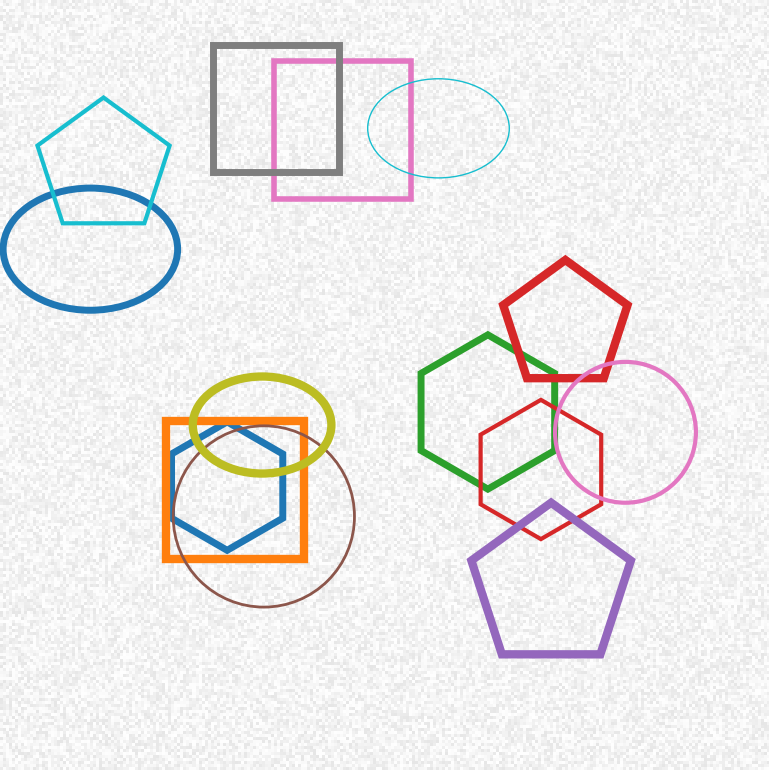[{"shape": "hexagon", "thickness": 2.5, "radius": 0.42, "center": [0.295, 0.369]}, {"shape": "oval", "thickness": 2.5, "radius": 0.57, "center": [0.117, 0.676]}, {"shape": "square", "thickness": 3, "radius": 0.45, "center": [0.305, 0.364]}, {"shape": "hexagon", "thickness": 2.5, "radius": 0.5, "center": [0.634, 0.465]}, {"shape": "hexagon", "thickness": 1.5, "radius": 0.45, "center": [0.702, 0.39]}, {"shape": "pentagon", "thickness": 3, "radius": 0.42, "center": [0.734, 0.578]}, {"shape": "pentagon", "thickness": 3, "radius": 0.54, "center": [0.716, 0.238]}, {"shape": "circle", "thickness": 1, "radius": 0.59, "center": [0.343, 0.329]}, {"shape": "circle", "thickness": 1.5, "radius": 0.46, "center": [0.812, 0.439]}, {"shape": "square", "thickness": 2, "radius": 0.45, "center": [0.445, 0.831]}, {"shape": "square", "thickness": 2.5, "radius": 0.41, "center": [0.358, 0.859]}, {"shape": "oval", "thickness": 3, "radius": 0.45, "center": [0.34, 0.448]}, {"shape": "oval", "thickness": 0.5, "radius": 0.46, "center": [0.569, 0.833]}, {"shape": "pentagon", "thickness": 1.5, "radius": 0.45, "center": [0.134, 0.783]}]